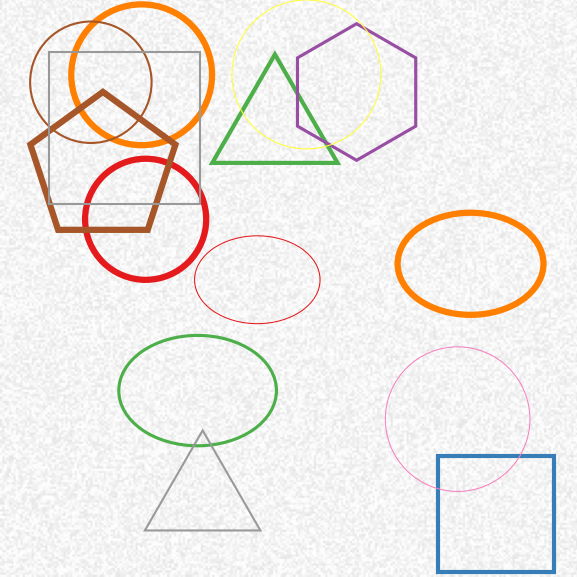[{"shape": "circle", "thickness": 3, "radius": 0.52, "center": [0.252, 0.619]}, {"shape": "oval", "thickness": 0.5, "radius": 0.54, "center": [0.446, 0.515]}, {"shape": "square", "thickness": 2, "radius": 0.5, "center": [0.859, 0.109]}, {"shape": "oval", "thickness": 1.5, "radius": 0.68, "center": [0.342, 0.323]}, {"shape": "triangle", "thickness": 2, "radius": 0.63, "center": [0.476, 0.78]}, {"shape": "hexagon", "thickness": 1.5, "radius": 0.59, "center": [0.617, 0.84]}, {"shape": "circle", "thickness": 3, "radius": 0.61, "center": [0.245, 0.87]}, {"shape": "oval", "thickness": 3, "radius": 0.63, "center": [0.815, 0.542]}, {"shape": "circle", "thickness": 0.5, "radius": 0.64, "center": [0.531, 0.87]}, {"shape": "pentagon", "thickness": 3, "radius": 0.66, "center": [0.178, 0.708]}, {"shape": "circle", "thickness": 1, "radius": 0.53, "center": [0.157, 0.857]}, {"shape": "circle", "thickness": 0.5, "radius": 0.63, "center": [0.792, 0.273]}, {"shape": "triangle", "thickness": 1, "radius": 0.58, "center": [0.351, 0.138]}, {"shape": "square", "thickness": 1, "radius": 0.66, "center": [0.215, 0.777]}]